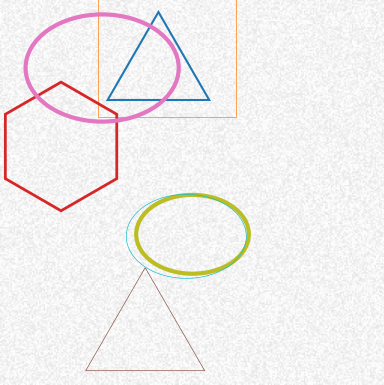[{"shape": "triangle", "thickness": 1.5, "radius": 0.76, "center": [0.412, 0.816]}, {"shape": "square", "thickness": 0.5, "radius": 0.9, "center": [0.433, 0.876]}, {"shape": "hexagon", "thickness": 2, "radius": 0.84, "center": [0.159, 0.62]}, {"shape": "triangle", "thickness": 0.5, "radius": 0.89, "center": [0.377, 0.126]}, {"shape": "oval", "thickness": 3, "radius": 0.99, "center": [0.265, 0.823]}, {"shape": "oval", "thickness": 3, "radius": 0.73, "center": [0.5, 0.391]}, {"shape": "oval", "thickness": 0.5, "radius": 0.78, "center": [0.484, 0.386]}]